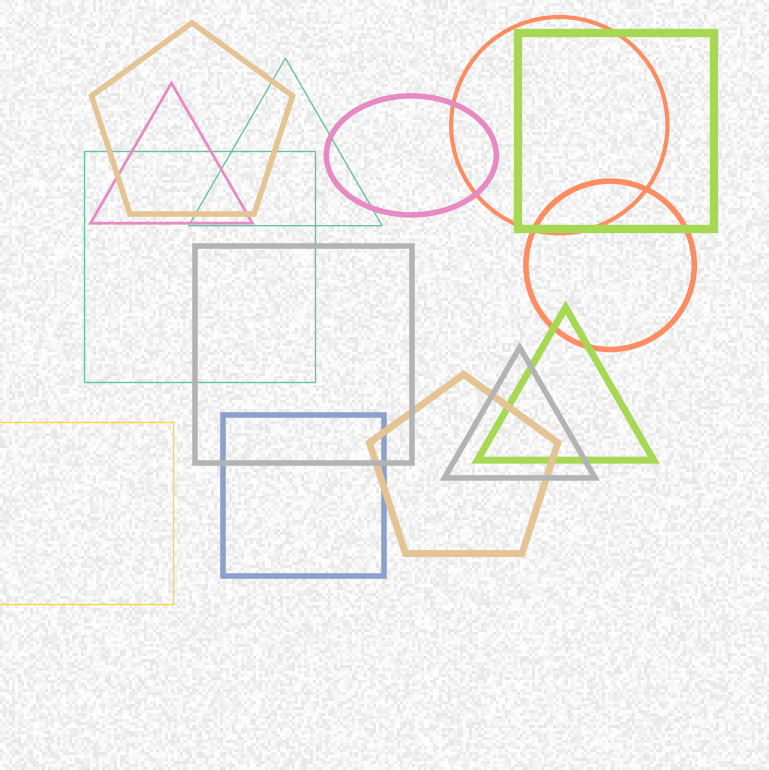[{"shape": "square", "thickness": 0.5, "radius": 0.75, "center": [0.259, 0.654]}, {"shape": "triangle", "thickness": 0.5, "radius": 0.73, "center": [0.371, 0.779]}, {"shape": "circle", "thickness": 1.5, "radius": 0.7, "center": [0.726, 0.837]}, {"shape": "circle", "thickness": 2, "radius": 0.55, "center": [0.792, 0.655]}, {"shape": "square", "thickness": 2, "radius": 0.52, "center": [0.394, 0.356]}, {"shape": "triangle", "thickness": 1, "radius": 0.61, "center": [0.223, 0.771]}, {"shape": "oval", "thickness": 2, "radius": 0.55, "center": [0.534, 0.798]}, {"shape": "triangle", "thickness": 2.5, "radius": 0.66, "center": [0.734, 0.469]}, {"shape": "square", "thickness": 3, "radius": 0.64, "center": [0.799, 0.829]}, {"shape": "square", "thickness": 0.5, "radius": 0.59, "center": [0.106, 0.334]}, {"shape": "pentagon", "thickness": 2, "radius": 0.69, "center": [0.249, 0.833]}, {"shape": "pentagon", "thickness": 2.5, "radius": 0.64, "center": [0.602, 0.385]}, {"shape": "triangle", "thickness": 2, "radius": 0.57, "center": [0.675, 0.436]}, {"shape": "square", "thickness": 2, "radius": 0.7, "center": [0.395, 0.54]}]